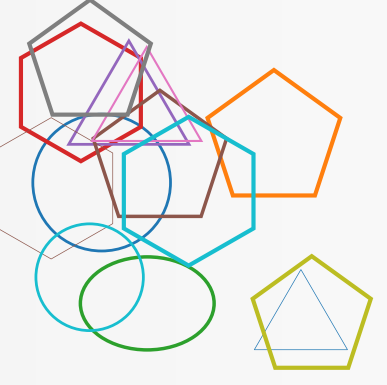[{"shape": "triangle", "thickness": 0.5, "radius": 0.69, "center": [0.777, 0.161]}, {"shape": "circle", "thickness": 2, "radius": 0.89, "center": [0.262, 0.526]}, {"shape": "pentagon", "thickness": 3, "radius": 0.9, "center": [0.707, 0.638]}, {"shape": "oval", "thickness": 2.5, "radius": 0.86, "center": [0.38, 0.212]}, {"shape": "hexagon", "thickness": 3, "radius": 0.89, "center": [0.209, 0.76]}, {"shape": "triangle", "thickness": 2, "radius": 0.9, "center": [0.333, 0.715]}, {"shape": "pentagon", "thickness": 2.5, "radius": 0.91, "center": [0.413, 0.584]}, {"shape": "hexagon", "thickness": 0.5, "radius": 0.92, "center": [0.132, 0.511]}, {"shape": "triangle", "thickness": 1.5, "radius": 0.81, "center": [0.379, 0.715]}, {"shape": "pentagon", "thickness": 3, "radius": 0.82, "center": [0.232, 0.836]}, {"shape": "pentagon", "thickness": 3, "radius": 0.8, "center": [0.804, 0.174]}, {"shape": "circle", "thickness": 2, "radius": 0.69, "center": [0.231, 0.28]}, {"shape": "hexagon", "thickness": 3, "radius": 0.97, "center": [0.487, 0.503]}]